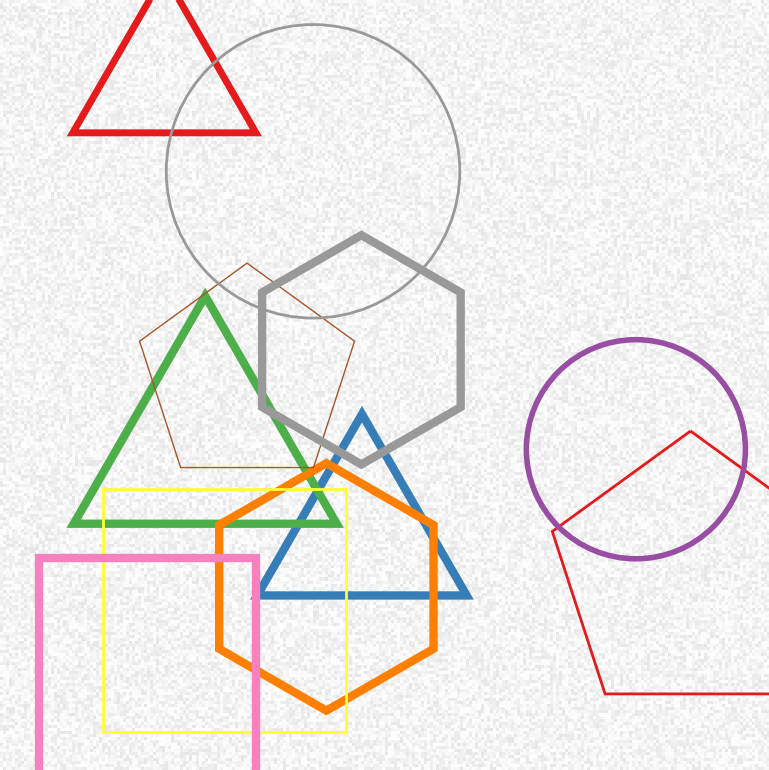[{"shape": "triangle", "thickness": 2.5, "radius": 0.69, "center": [0.213, 0.896]}, {"shape": "pentagon", "thickness": 1, "radius": 0.94, "center": [0.897, 0.251]}, {"shape": "triangle", "thickness": 3, "radius": 0.78, "center": [0.47, 0.305]}, {"shape": "triangle", "thickness": 3, "radius": 0.99, "center": [0.266, 0.418]}, {"shape": "circle", "thickness": 2, "radius": 0.71, "center": [0.826, 0.417]}, {"shape": "hexagon", "thickness": 3, "radius": 0.8, "center": [0.424, 0.238]}, {"shape": "square", "thickness": 1, "radius": 0.79, "center": [0.291, 0.208]}, {"shape": "pentagon", "thickness": 0.5, "radius": 0.73, "center": [0.321, 0.512]}, {"shape": "square", "thickness": 3, "radius": 0.71, "center": [0.191, 0.134]}, {"shape": "hexagon", "thickness": 3, "radius": 0.74, "center": [0.469, 0.546]}, {"shape": "circle", "thickness": 1, "radius": 0.95, "center": [0.407, 0.778]}]